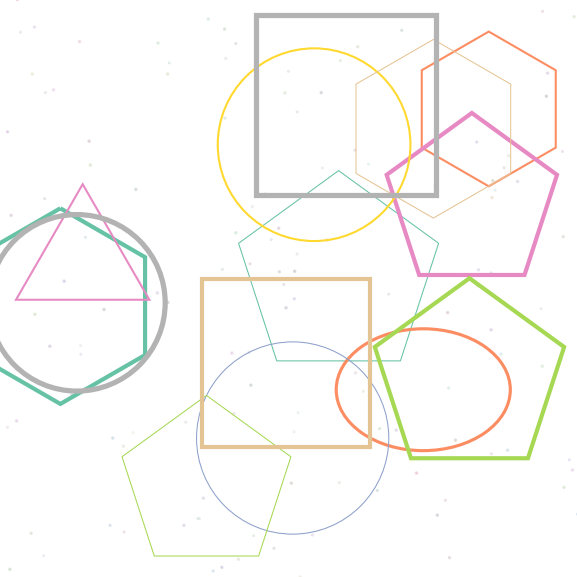[{"shape": "hexagon", "thickness": 2, "radius": 0.85, "center": [0.105, 0.469]}, {"shape": "pentagon", "thickness": 0.5, "radius": 0.91, "center": [0.586, 0.522]}, {"shape": "hexagon", "thickness": 1, "radius": 0.67, "center": [0.846, 0.811]}, {"shape": "oval", "thickness": 1.5, "radius": 0.75, "center": [0.733, 0.324]}, {"shape": "circle", "thickness": 0.5, "radius": 0.83, "center": [0.507, 0.241]}, {"shape": "triangle", "thickness": 1, "radius": 0.67, "center": [0.143, 0.547]}, {"shape": "pentagon", "thickness": 2, "radius": 0.78, "center": [0.817, 0.648]}, {"shape": "pentagon", "thickness": 2, "radius": 0.86, "center": [0.813, 0.345]}, {"shape": "pentagon", "thickness": 0.5, "radius": 0.77, "center": [0.358, 0.161]}, {"shape": "circle", "thickness": 1, "radius": 0.83, "center": [0.544, 0.749]}, {"shape": "square", "thickness": 2, "radius": 0.72, "center": [0.495, 0.371]}, {"shape": "hexagon", "thickness": 0.5, "radius": 0.77, "center": [0.75, 0.776]}, {"shape": "square", "thickness": 2.5, "radius": 0.78, "center": [0.599, 0.817]}, {"shape": "circle", "thickness": 2.5, "radius": 0.76, "center": [0.133, 0.475]}]